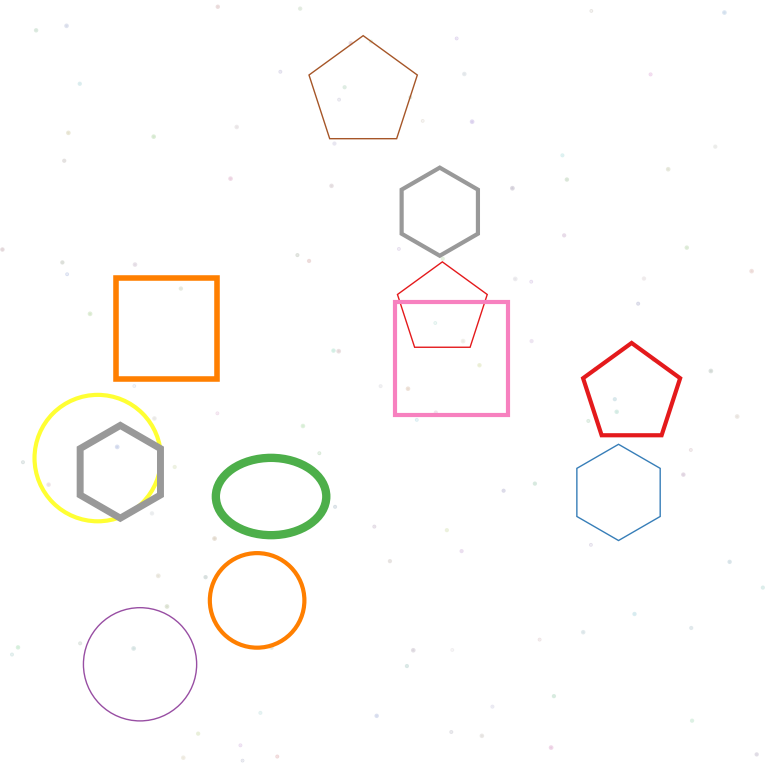[{"shape": "pentagon", "thickness": 0.5, "radius": 0.31, "center": [0.574, 0.599]}, {"shape": "pentagon", "thickness": 1.5, "radius": 0.33, "center": [0.82, 0.488]}, {"shape": "hexagon", "thickness": 0.5, "radius": 0.31, "center": [0.803, 0.36]}, {"shape": "oval", "thickness": 3, "radius": 0.36, "center": [0.352, 0.355]}, {"shape": "circle", "thickness": 0.5, "radius": 0.37, "center": [0.182, 0.137]}, {"shape": "square", "thickness": 2, "radius": 0.33, "center": [0.216, 0.573]}, {"shape": "circle", "thickness": 1.5, "radius": 0.31, "center": [0.334, 0.22]}, {"shape": "circle", "thickness": 1.5, "radius": 0.41, "center": [0.127, 0.405]}, {"shape": "pentagon", "thickness": 0.5, "radius": 0.37, "center": [0.472, 0.88]}, {"shape": "square", "thickness": 1.5, "radius": 0.37, "center": [0.587, 0.534]}, {"shape": "hexagon", "thickness": 2.5, "radius": 0.3, "center": [0.156, 0.387]}, {"shape": "hexagon", "thickness": 1.5, "radius": 0.29, "center": [0.571, 0.725]}]